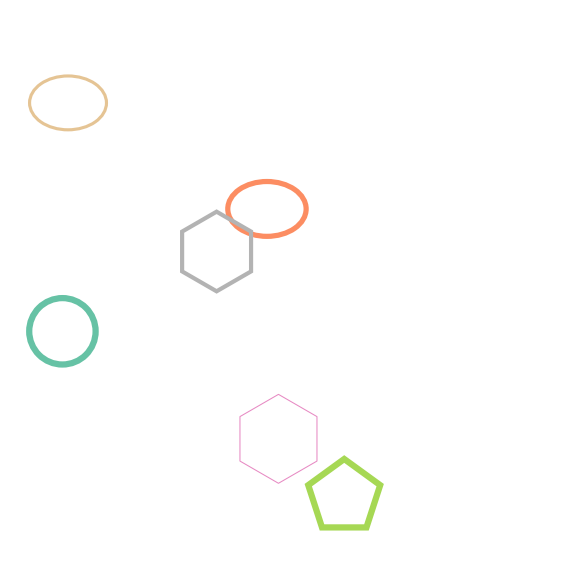[{"shape": "circle", "thickness": 3, "radius": 0.29, "center": [0.108, 0.425]}, {"shape": "oval", "thickness": 2.5, "radius": 0.34, "center": [0.462, 0.637]}, {"shape": "hexagon", "thickness": 0.5, "radius": 0.38, "center": [0.482, 0.239]}, {"shape": "pentagon", "thickness": 3, "radius": 0.33, "center": [0.596, 0.139]}, {"shape": "oval", "thickness": 1.5, "radius": 0.33, "center": [0.118, 0.821]}, {"shape": "hexagon", "thickness": 2, "radius": 0.34, "center": [0.375, 0.564]}]